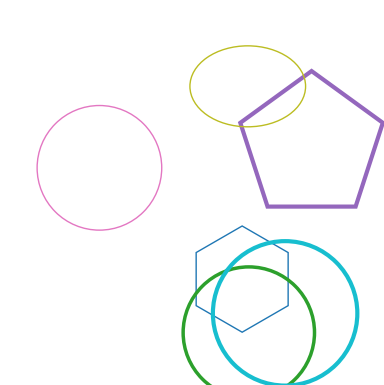[{"shape": "hexagon", "thickness": 1, "radius": 0.69, "center": [0.629, 0.275]}, {"shape": "circle", "thickness": 2.5, "radius": 0.85, "center": [0.646, 0.136]}, {"shape": "pentagon", "thickness": 3, "radius": 0.97, "center": [0.809, 0.621]}, {"shape": "circle", "thickness": 1, "radius": 0.81, "center": [0.258, 0.564]}, {"shape": "oval", "thickness": 1, "radius": 0.75, "center": [0.644, 0.776]}, {"shape": "circle", "thickness": 3, "radius": 0.94, "center": [0.741, 0.186]}]